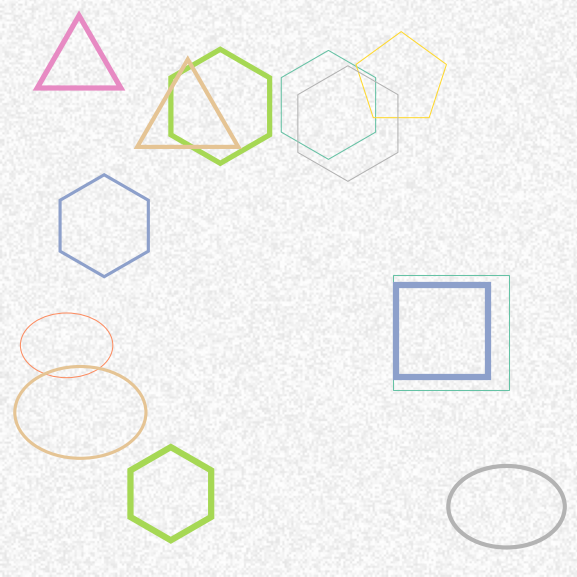[{"shape": "square", "thickness": 0.5, "radius": 0.5, "center": [0.781, 0.423]}, {"shape": "hexagon", "thickness": 0.5, "radius": 0.47, "center": [0.569, 0.818]}, {"shape": "oval", "thickness": 0.5, "radius": 0.4, "center": [0.115, 0.401]}, {"shape": "hexagon", "thickness": 1.5, "radius": 0.44, "center": [0.18, 0.608]}, {"shape": "square", "thickness": 3, "radius": 0.4, "center": [0.766, 0.426]}, {"shape": "triangle", "thickness": 2.5, "radius": 0.42, "center": [0.137, 0.889]}, {"shape": "hexagon", "thickness": 3, "radius": 0.4, "center": [0.296, 0.144]}, {"shape": "hexagon", "thickness": 2.5, "radius": 0.49, "center": [0.381, 0.815]}, {"shape": "pentagon", "thickness": 0.5, "radius": 0.41, "center": [0.695, 0.862]}, {"shape": "triangle", "thickness": 2, "radius": 0.51, "center": [0.325, 0.795]}, {"shape": "oval", "thickness": 1.5, "radius": 0.57, "center": [0.139, 0.285]}, {"shape": "hexagon", "thickness": 0.5, "radius": 0.5, "center": [0.602, 0.785]}, {"shape": "oval", "thickness": 2, "radius": 0.5, "center": [0.877, 0.122]}]